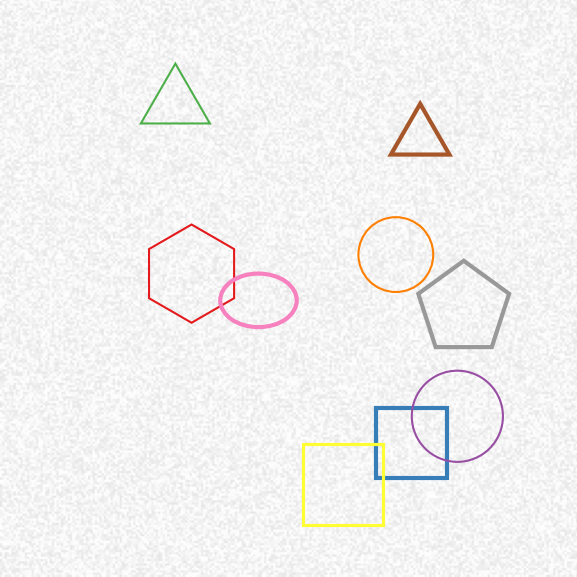[{"shape": "hexagon", "thickness": 1, "radius": 0.43, "center": [0.332, 0.525]}, {"shape": "square", "thickness": 2, "radius": 0.31, "center": [0.712, 0.232]}, {"shape": "triangle", "thickness": 1, "radius": 0.35, "center": [0.304, 0.82]}, {"shape": "circle", "thickness": 1, "radius": 0.39, "center": [0.792, 0.278]}, {"shape": "circle", "thickness": 1, "radius": 0.32, "center": [0.685, 0.558]}, {"shape": "square", "thickness": 1.5, "radius": 0.35, "center": [0.594, 0.16]}, {"shape": "triangle", "thickness": 2, "radius": 0.29, "center": [0.728, 0.761]}, {"shape": "oval", "thickness": 2, "radius": 0.33, "center": [0.448, 0.479]}, {"shape": "pentagon", "thickness": 2, "radius": 0.41, "center": [0.803, 0.465]}]